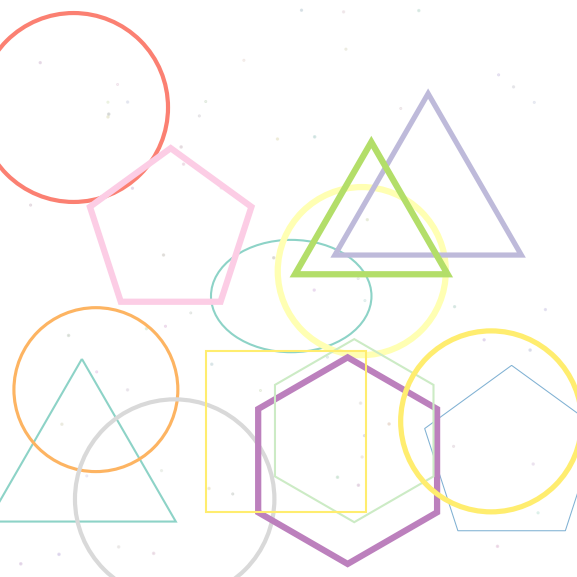[{"shape": "triangle", "thickness": 1, "radius": 0.94, "center": [0.142, 0.19]}, {"shape": "oval", "thickness": 1, "radius": 0.69, "center": [0.504, 0.486]}, {"shape": "circle", "thickness": 3, "radius": 0.73, "center": [0.626, 0.53]}, {"shape": "triangle", "thickness": 2.5, "radius": 0.93, "center": [0.741, 0.651]}, {"shape": "circle", "thickness": 2, "radius": 0.82, "center": [0.127, 0.813]}, {"shape": "pentagon", "thickness": 0.5, "radius": 0.79, "center": [0.886, 0.208]}, {"shape": "circle", "thickness": 1.5, "radius": 0.71, "center": [0.166, 0.324]}, {"shape": "triangle", "thickness": 3, "radius": 0.76, "center": [0.643, 0.601]}, {"shape": "pentagon", "thickness": 3, "radius": 0.74, "center": [0.296, 0.596]}, {"shape": "circle", "thickness": 2, "radius": 0.86, "center": [0.302, 0.135]}, {"shape": "hexagon", "thickness": 3, "radius": 0.89, "center": [0.602, 0.201]}, {"shape": "hexagon", "thickness": 1, "radius": 0.79, "center": [0.613, 0.253]}, {"shape": "circle", "thickness": 2.5, "radius": 0.78, "center": [0.85, 0.269]}, {"shape": "square", "thickness": 1, "radius": 0.69, "center": [0.495, 0.252]}]